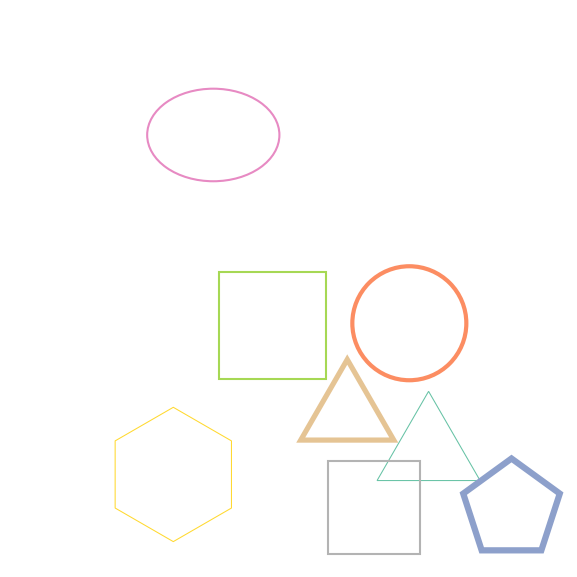[{"shape": "triangle", "thickness": 0.5, "radius": 0.52, "center": [0.742, 0.219]}, {"shape": "circle", "thickness": 2, "radius": 0.49, "center": [0.709, 0.439]}, {"shape": "pentagon", "thickness": 3, "radius": 0.44, "center": [0.886, 0.117]}, {"shape": "oval", "thickness": 1, "radius": 0.57, "center": [0.369, 0.765]}, {"shape": "square", "thickness": 1, "radius": 0.46, "center": [0.472, 0.436]}, {"shape": "hexagon", "thickness": 0.5, "radius": 0.58, "center": [0.3, 0.178]}, {"shape": "triangle", "thickness": 2.5, "radius": 0.47, "center": [0.601, 0.284]}, {"shape": "square", "thickness": 1, "radius": 0.4, "center": [0.648, 0.12]}]